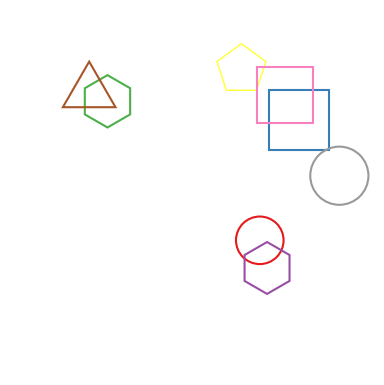[{"shape": "circle", "thickness": 1.5, "radius": 0.31, "center": [0.675, 0.376]}, {"shape": "square", "thickness": 1.5, "radius": 0.39, "center": [0.777, 0.688]}, {"shape": "hexagon", "thickness": 1.5, "radius": 0.34, "center": [0.279, 0.737]}, {"shape": "hexagon", "thickness": 1.5, "radius": 0.34, "center": [0.694, 0.304]}, {"shape": "pentagon", "thickness": 1, "radius": 0.33, "center": [0.627, 0.82]}, {"shape": "triangle", "thickness": 1.5, "radius": 0.39, "center": [0.232, 0.761]}, {"shape": "square", "thickness": 1.5, "radius": 0.36, "center": [0.74, 0.754]}, {"shape": "circle", "thickness": 1.5, "radius": 0.38, "center": [0.881, 0.544]}]